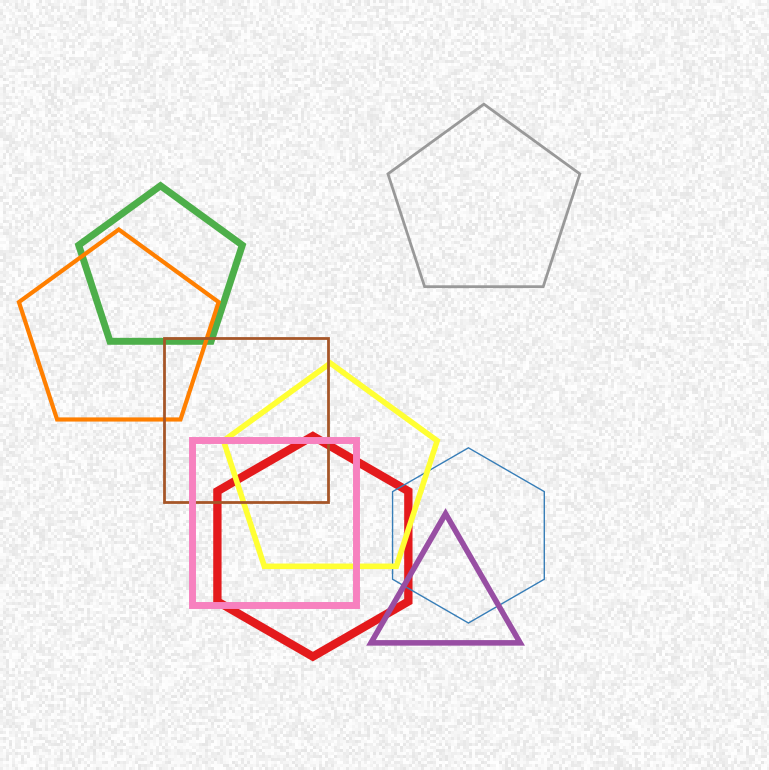[{"shape": "hexagon", "thickness": 3, "radius": 0.72, "center": [0.406, 0.29]}, {"shape": "hexagon", "thickness": 0.5, "radius": 0.57, "center": [0.608, 0.305]}, {"shape": "pentagon", "thickness": 2.5, "radius": 0.56, "center": [0.208, 0.647]}, {"shape": "triangle", "thickness": 2, "radius": 0.56, "center": [0.579, 0.221]}, {"shape": "pentagon", "thickness": 1.5, "radius": 0.68, "center": [0.154, 0.566]}, {"shape": "pentagon", "thickness": 2, "radius": 0.73, "center": [0.429, 0.383]}, {"shape": "square", "thickness": 1, "radius": 0.53, "center": [0.32, 0.455]}, {"shape": "square", "thickness": 2.5, "radius": 0.53, "center": [0.356, 0.322]}, {"shape": "pentagon", "thickness": 1, "radius": 0.66, "center": [0.628, 0.734]}]